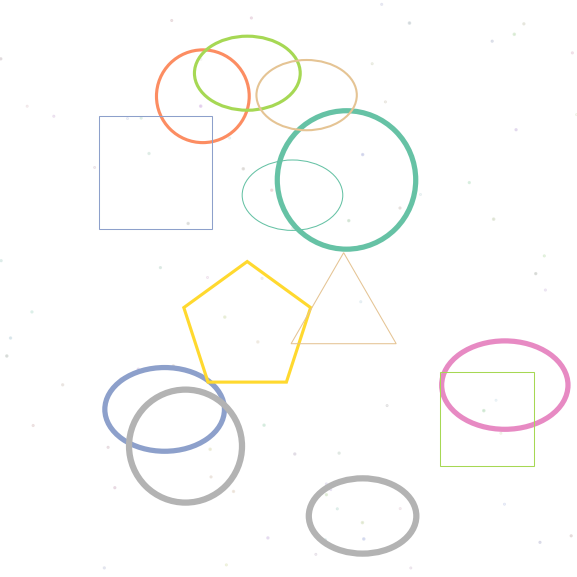[{"shape": "oval", "thickness": 0.5, "radius": 0.44, "center": [0.506, 0.661]}, {"shape": "circle", "thickness": 2.5, "radius": 0.6, "center": [0.6, 0.688]}, {"shape": "circle", "thickness": 1.5, "radius": 0.4, "center": [0.351, 0.832]}, {"shape": "oval", "thickness": 2.5, "radius": 0.52, "center": [0.285, 0.29]}, {"shape": "square", "thickness": 0.5, "radius": 0.49, "center": [0.27, 0.7]}, {"shape": "oval", "thickness": 2.5, "radius": 0.55, "center": [0.874, 0.332]}, {"shape": "square", "thickness": 0.5, "radius": 0.41, "center": [0.843, 0.273]}, {"shape": "oval", "thickness": 1.5, "radius": 0.46, "center": [0.428, 0.872]}, {"shape": "pentagon", "thickness": 1.5, "radius": 0.58, "center": [0.428, 0.431]}, {"shape": "triangle", "thickness": 0.5, "radius": 0.53, "center": [0.595, 0.457]}, {"shape": "oval", "thickness": 1, "radius": 0.43, "center": [0.531, 0.834]}, {"shape": "oval", "thickness": 3, "radius": 0.47, "center": [0.628, 0.106]}, {"shape": "circle", "thickness": 3, "radius": 0.49, "center": [0.321, 0.227]}]